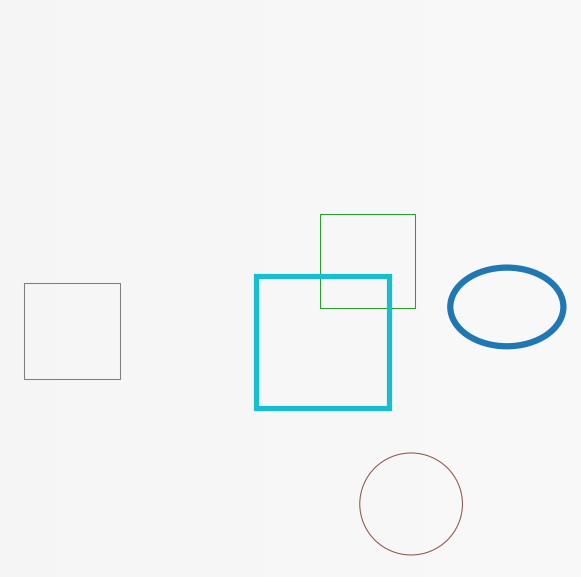[{"shape": "oval", "thickness": 3, "radius": 0.49, "center": [0.872, 0.468]}, {"shape": "square", "thickness": 0.5, "radius": 0.41, "center": [0.633, 0.548]}, {"shape": "circle", "thickness": 0.5, "radius": 0.44, "center": [0.707, 0.126]}, {"shape": "square", "thickness": 0.5, "radius": 0.41, "center": [0.124, 0.426]}, {"shape": "square", "thickness": 2.5, "radius": 0.57, "center": [0.555, 0.408]}]